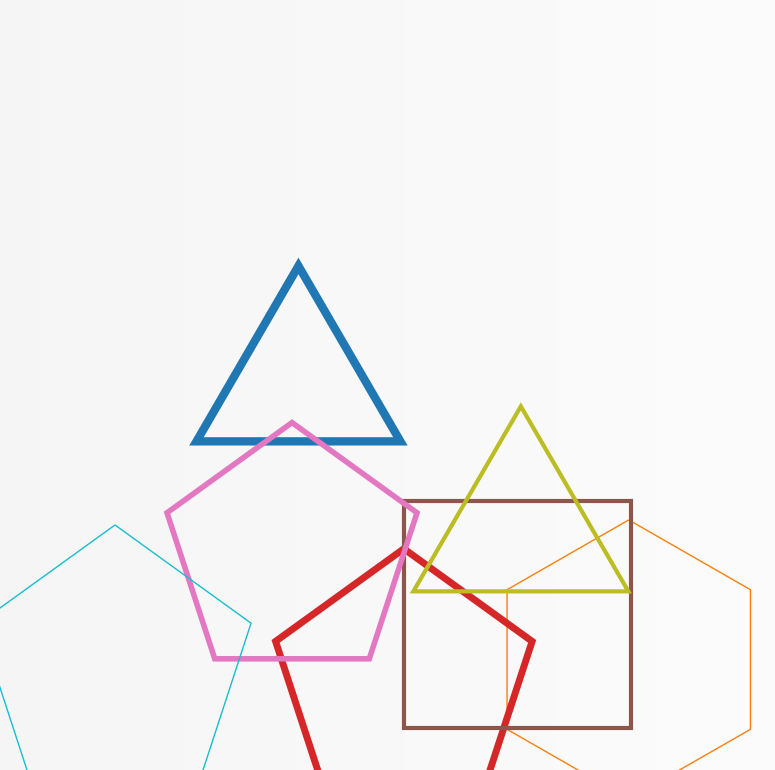[{"shape": "triangle", "thickness": 3, "radius": 0.76, "center": [0.385, 0.503]}, {"shape": "hexagon", "thickness": 0.5, "radius": 0.91, "center": [0.811, 0.143]}, {"shape": "pentagon", "thickness": 2.5, "radius": 0.87, "center": [0.521, 0.113]}, {"shape": "square", "thickness": 1.5, "radius": 0.73, "center": [0.668, 0.202]}, {"shape": "pentagon", "thickness": 2, "radius": 0.85, "center": [0.377, 0.282]}, {"shape": "triangle", "thickness": 1.5, "radius": 0.8, "center": [0.672, 0.312]}, {"shape": "pentagon", "thickness": 0.5, "radius": 0.92, "center": [0.148, 0.134]}]